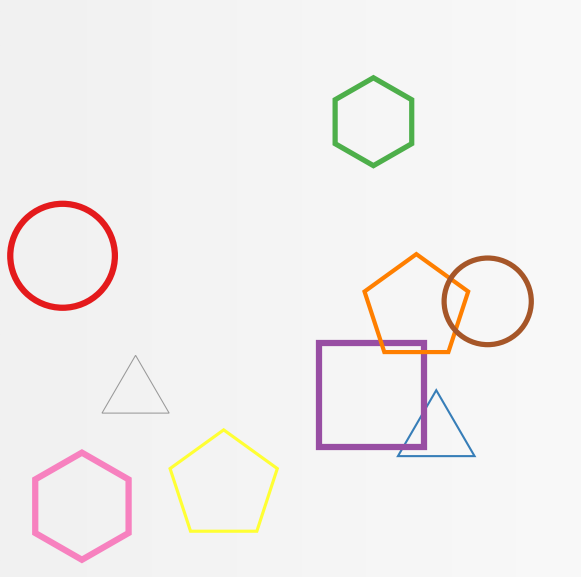[{"shape": "circle", "thickness": 3, "radius": 0.45, "center": [0.108, 0.556]}, {"shape": "triangle", "thickness": 1, "radius": 0.38, "center": [0.751, 0.247]}, {"shape": "hexagon", "thickness": 2.5, "radius": 0.38, "center": [0.642, 0.788]}, {"shape": "square", "thickness": 3, "radius": 0.45, "center": [0.639, 0.315]}, {"shape": "pentagon", "thickness": 2, "radius": 0.47, "center": [0.716, 0.465]}, {"shape": "pentagon", "thickness": 1.5, "radius": 0.49, "center": [0.385, 0.158]}, {"shape": "circle", "thickness": 2.5, "radius": 0.37, "center": [0.839, 0.477]}, {"shape": "hexagon", "thickness": 3, "radius": 0.46, "center": [0.141, 0.123]}, {"shape": "triangle", "thickness": 0.5, "radius": 0.33, "center": [0.233, 0.317]}]